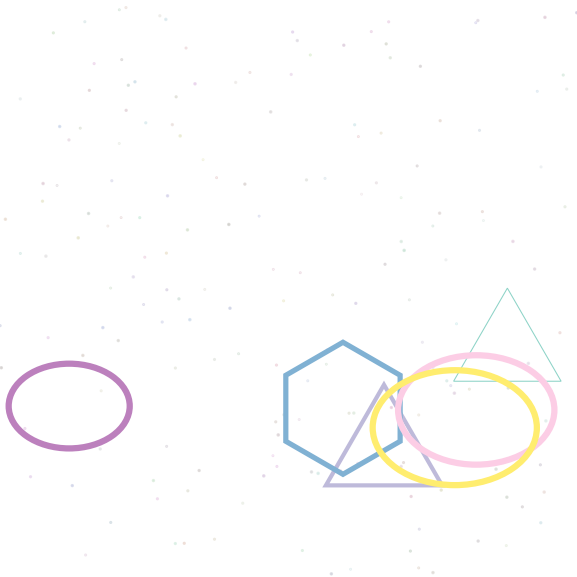[{"shape": "triangle", "thickness": 0.5, "radius": 0.54, "center": [0.879, 0.393]}, {"shape": "triangle", "thickness": 2, "radius": 0.58, "center": [0.665, 0.217]}, {"shape": "hexagon", "thickness": 2.5, "radius": 0.57, "center": [0.594, 0.292]}, {"shape": "oval", "thickness": 3, "radius": 0.68, "center": [0.825, 0.289]}, {"shape": "oval", "thickness": 3, "radius": 0.52, "center": [0.12, 0.296]}, {"shape": "oval", "thickness": 3, "radius": 0.71, "center": [0.787, 0.259]}]